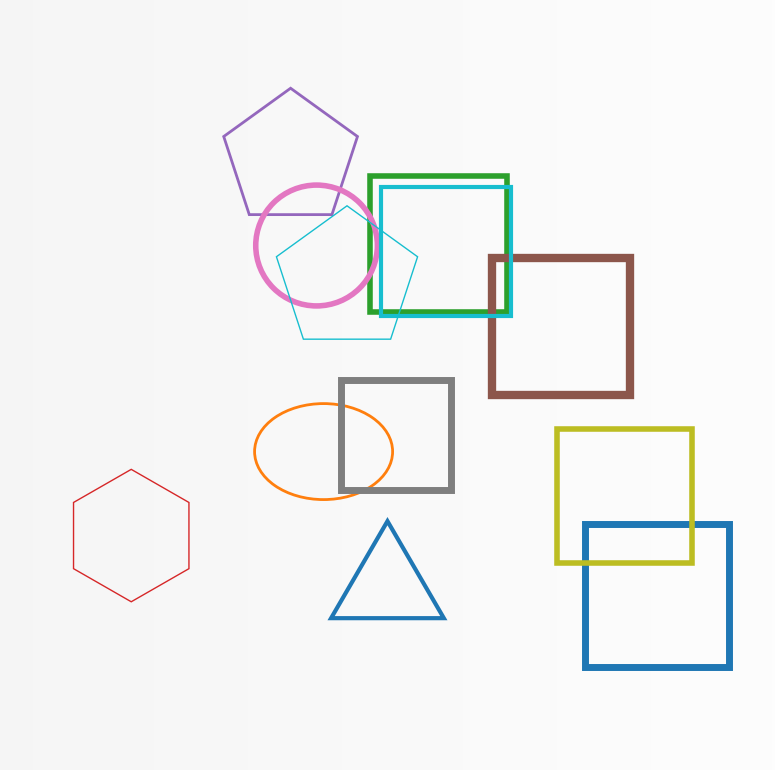[{"shape": "triangle", "thickness": 1.5, "radius": 0.42, "center": [0.5, 0.239]}, {"shape": "square", "thickness": 2.5, "radius": 0.47, "center": [0.848, 0.227]}, {"shape": "oval", "thickness": 1, "radius": 0.45, "center": [0.418, 0.414]}, {"shape": "square", "thickness": 2, "radius": 0.44, "center": [0.566, 0.683]}, {"shape": "hexagon", "thickness": 0.5, "radius": 0.43, "center": [0.169, 0.304]}, {"shape": "pentagon", "thickness": 1, "radius": 0.45, "center": [0.375, 0.795]}, {"shape": "square", "thickness": 3, "radius": 0.44, "center": [0.724, 0.576]}, {"shape": "circle", "thickness": 2, "radius": 0.39, "center": [0.408, 0.681]}, {"shape": "square", "thickness": 2.5, "radius": 0.36, "center": [0.511, 0.435]}, {"shape": "square", "thickness": 2, "radius": 0.44, "center": [0.806, 0.356]}, {"shape": "square", "thickness": 1.5, "radius": 0.42, "center": [0.576, 0.674]}, {"shape": "pentagon", "thickness": 0.5, "radius": 0.48, "center": [0.448, 0.637]}]